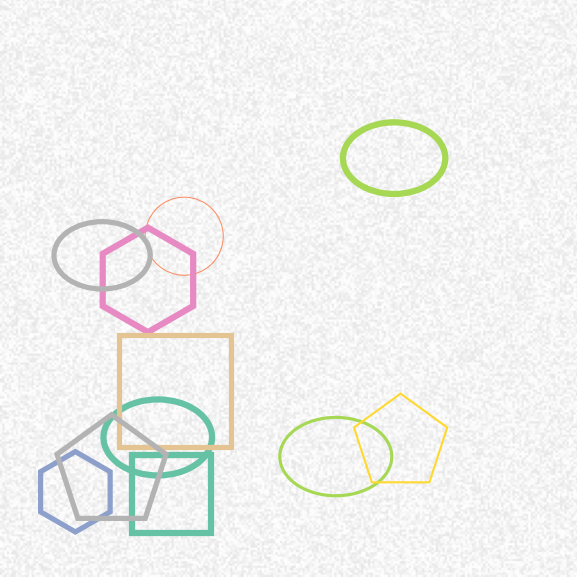[{"shape": "oval", "thickness": 3, "radius": 0.47, "center": [0.273, 0.242]}, {"shape": "square", "thickness": 3, "radius": 0.34, "center": [0.297, 0.144]}, {"shape": "circle", "thickness": 0.5, "radius": 0.34, "center": [0.319, 0.59]}, {"shape": "hexagon", "thickness": 2.5, "radius": 0.35, "center": [0.131, 0.148]}, {"shape": "hexagon", "thickness": 3, "radius": 0.45, "center": [0.256, 0.514]}, {"shape": "oval", "thickness": 3, "radius": 0.44, "center": [0.682, 0.725]}, {"shape": "oval", "thickness": 1.5, "radius": 0.48, "center": [0.581, 0.209]}, {"shape": "pentagon", "thickness": 1, "radius": 0.42, "center": [0.694, 0.233]}, {"shape": "square", "thickness": 2.5, "radius": 0.48, "center": [0.303, 0.321]}, {"shape": "pentagon", "thickness": 2.5, "radius": 0.5, "center": [0.193, 0.182]}, {"shape": "oval", "thickness": 2.5, "radius": 0.42, "center": [0.177, 0.557]}]